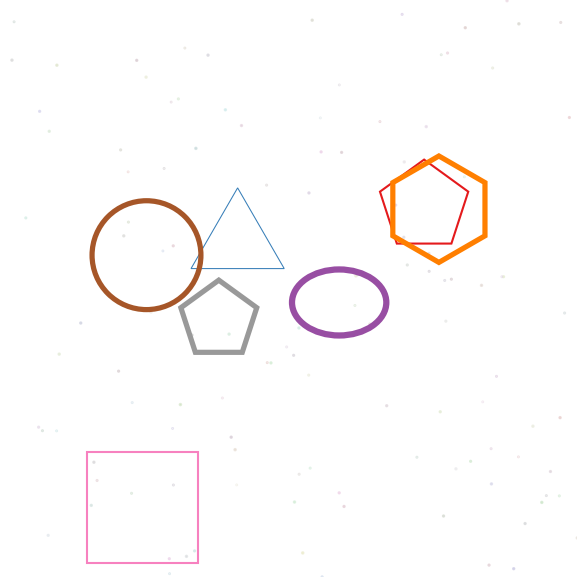[{"shape": "pentagon", "thickness": 1, "radius": 0.4, "center": [0.734, 0.642]}, {"shape": "triangle", "thickness": 0.5, "radius": 0.47, "center": [0.411, 0.581]}, {"shape": "oval", "thickness": 3, "radius": 0.41, "center": [0.587, 0.475]}, {"shape": "hexagon", "thickness": 2.5, "radius": 0.46, "center": [0.76, 0.637]}, {"shape": "circle", "thickness": 2.5, "radius": 0.47, "center": [0.254, 0.557]}, {"shape": "square", "thickness": 1, "radius": 0.48, "center": [0.247, 0.12]}, {"shape": "pentagon", "thickness": 2.5, "radius": 0.35, "center": [0.379, 0.445]}]